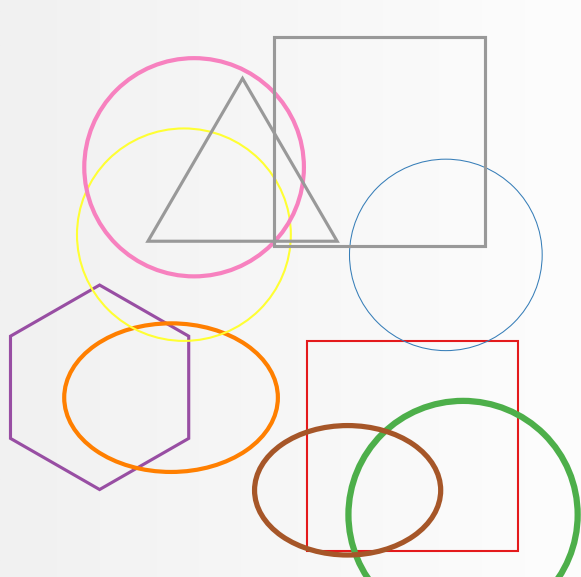[{"shape": "square", "thickness": 1, "radius": 0.91, "center": [0.71, 0.226]}, {"shape": "circle", "thickness": 0.5, "radius": 0.83, "center": [0.767, 0.558]}, {"shape": "circle", "thickness": 3, "radius": 0.99, "center": [0.797, 0.108]}, {"shape": "hexagon", "thickness": 1.5, "radius": 0.89, "center": [0.171, 0.329]}, {"shape": "oval", "thickness": 2, "radius": 0.92, "center": [0.294, 0.311]}, {"shape": "circle", "thickness": 1, "radius": 0.92, "center": [0.316, 0.593]}, {"shape": "oval", "thickness": 2.5, "radius": 0.8, "center": [0.598, 0.15]}, {"shape": "circle", "thickness": 2, "radius": 0.94, "center": [0.334, 0.71]}, {"shape": "triangle", "thickness": 1.5, "radius": 0.94, "center": [0.417, 0.675]}, {"shape": "square", "thickness": 1.5, "radius": 0.91, "center": [0.653, 0.754]}]